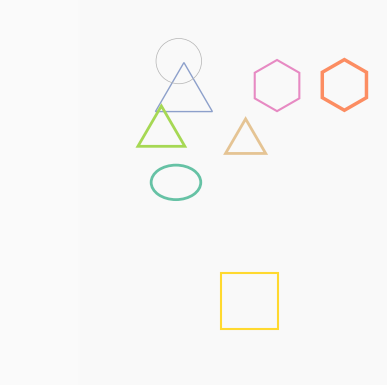[{"shape": "oval", "thickness": 2, "radius": 0.32, "center": [0.454, 0.526]}, {"shape": "hexagon", "thickness": 2.5, "radius": 0.33, "center": [0.889, 0.779]}, {"shape": "triangle", "thickness": 1, "radius": 0.42, "center": [0.475, 0.753]}, {"shape": "hexagon", "thickness": 1.5, "radius": 0.33, "center": [0.715, 0.778]}, {"shape": "triangle", "thickness": 2, "radius": 0.35, "center": [0.416, 0.655]}, {"shape": "square", "thickness": 1.5, "radius": 0.36, "center": [0.644, 0.218]}, {"shape": "triangle", "thickness": 2, "radius": 0.3, "center": [0.634, 0.631]}, {"shape": "circle", "thickness": 0.5, "radius": 0.29, "center": [0.461, 0.841]}]